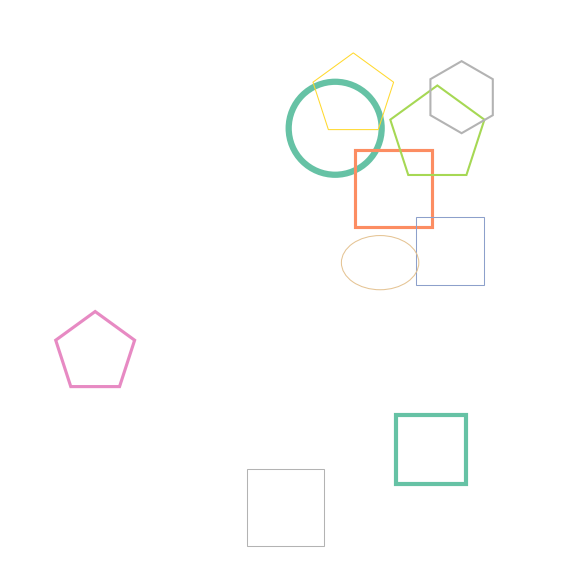[{"shape": "square", "thickness": 2, "radius": 0.3, "center": [0.747, 0.221]}, {"shape": "circle", "thickness": 3, "radius": 0.4, "center": [0.58, 0.777]}, {"shape": "square", "thickness": 1.5, "radius": 0.33, "center": [0.682, 0.673]}, {"shape": "square", "thickness": 0.5, "radius": 0.29, "center": [0.779, 0.564]}, {"shape": "pentagon", "thickness": 1.5, "radius": 0.36, "center": [0.165, 0.388]}, {"shape": "pentagon", "thickness": 1, "radius": 0.43, "center": [0.757, 0.765]}, {"shape": "pentagon", "thickness": 0.5, "radius": 0.37, "center": [0.612, 0.834]}, {"shape": "oval", "thickness": 0.5, "radius": 0.34, "center": [0.658, 0.544]}, {"shape": "square", "thickness": 0.5, "radius": 0.34, "center": [0.494, 0.121]}, {"shape": "hexagon", "thickness": 1, "radius": 0.31, "center": [0.799, 0.831]}]